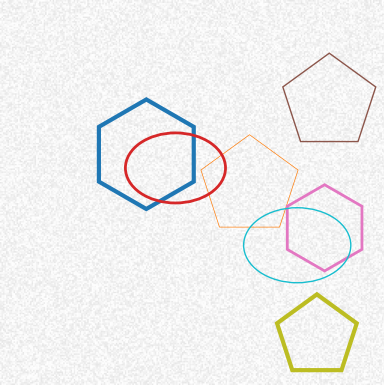[{"shape": "hexagon", "thickness": 3, "radius": 0.71, "center": [0.38, 0.599]}, {"shape": "pentagon", "thickness": 0.5, "radius": 0.66, "center": [0.648, 0.517]}, {"shape": "oval", "thickness": 2, "radius": 0.65, "center": [0.456, 0.564]}, {"shape": "pentagon", "thickness": 1, "radius": 0.63, "center": [0.855, 0.735]}, {"shape": "hexagon", "thickness": 2, "radius": 0.56, "center": [0.843, 0.408]}, {"shape": "pentagon", "thickness": 3, "radius": 0.54, "center": [0.823, 0.127]}, {"shape": "oval", "thickness": 1, "radius": 0.7, "center": [0.772, 0.363]}]